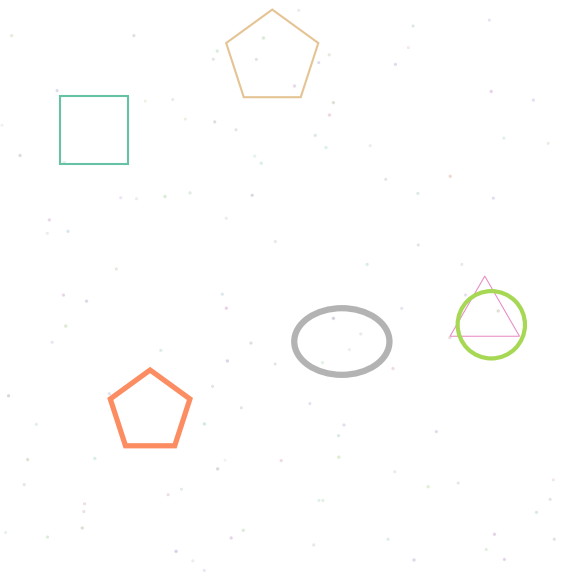[{"shape": "square", "thickness": 1, "radius": 0.3, "center": [0.163, 0.774]}, {"shape": "pentagon", "thickness": 2.5, "radius": 0.36, "center": [0.26, 0.286]}, {"shape": "triangle", "thickness": 0.5, "radius": 0.35, "center": [0.839, 0.452]}, {"shape": "circle", "thickness": 2, "radius": 0.29, "center": [0.851, 0.437]}, {"shape": "pentagon", "thickness": 1, "radius": 0.42, "center": [0.471, 0.899]}, {"shape": "oval", "thickness": 3, "radius": 0.41, "center": [0.592, 0.408]}]